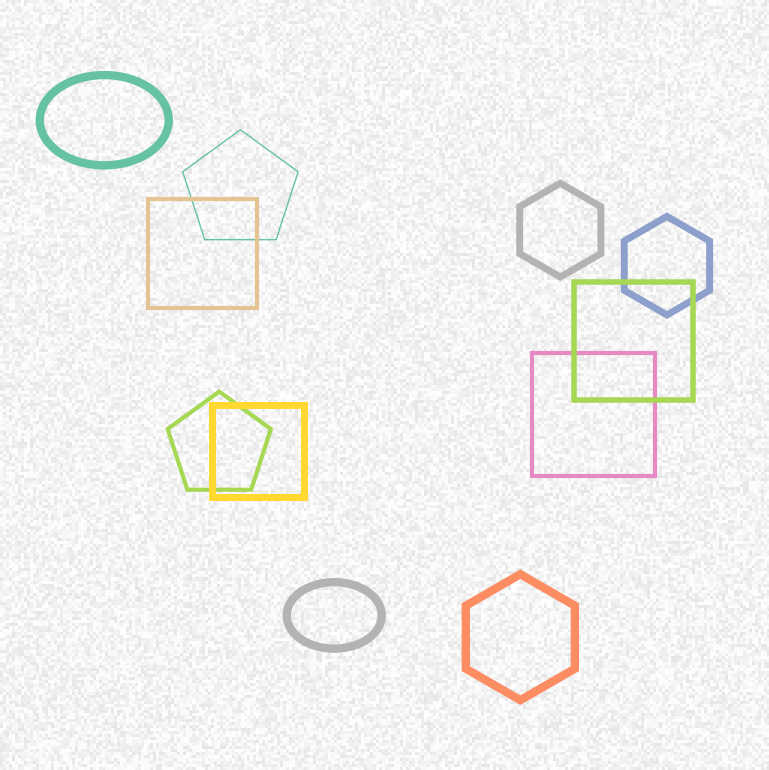[{"shape": "oval", "thickness": 3, "radius": 0.42, "center": [0.135, 0.844]}, {"shape": "pentagon", "thickness": 0.5, "radius": 0.39, "center": [0.312, 0.753]}, {"shape": "hexagon", "thickness": 3, "radius": 0.41, "center": [0.676, 0.172]}, {"shape": "hexagon", "thickness": 2.5, "radius": 0.32, "center": [0.866, 0.655]}, {"shape": "square", "thickness": 1.5, "radius": 0.4, "center": [0.77, 0.462]}, {"shape": "square", "thickness": 2, "radius": 0.38, "center": [0.823, 0.557]}, {"shape": "pentagon", "thickness": 1.5, "radius": 0.35, "center": [0.285, 0.421]}, {"shape": "square", "thickness": 2.5, "radius": 0.3, "center": [0.335, 0.415]}, {"shape": "square", "thickness": 1.5, "radius": 0.35, "center": [0.263, 0.671]}, {"shape": "hexagon", "thickness": 2.5, "radius": 0.3, "center": [0.728, 0.701]}, {"shape": "oval", "thickness": 3, "radius": 0.31, "center": [0.434, 0.201]}]